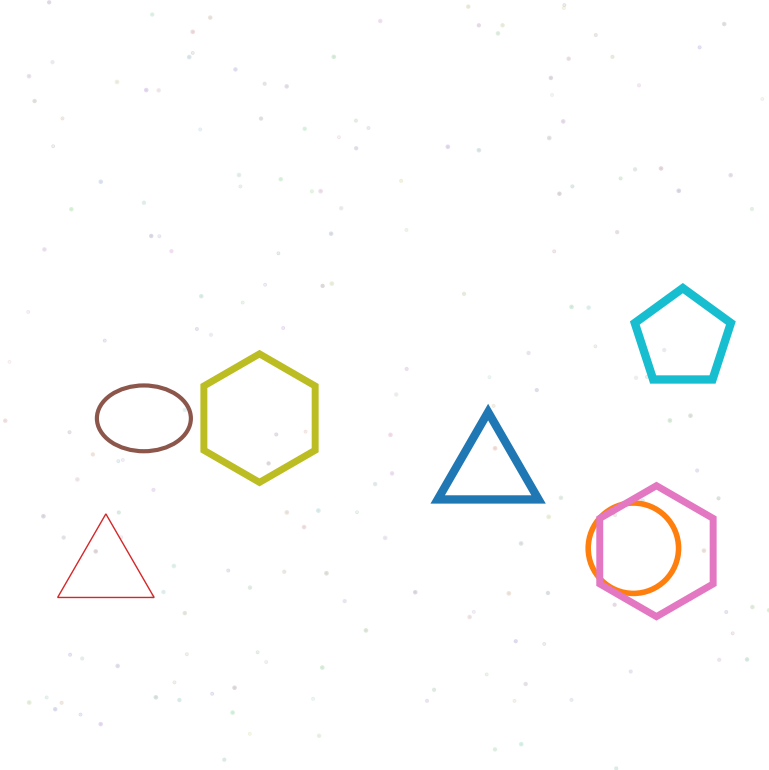[{"shape": "triangle", "thickness": 3, "radius": 0.38, "center": [0.634, 0.389]}, {"shape": "circle", "thickness": 2, "radius": 0.29, "center": [0.823, 0.288]}, {"shape": "triangle", "thickness": 0.5, "radius": 0.36, "center": [0.137, 0.26]}, {"shape": "oval", "thickness": 1.5, "radius": 0.31, "center": [0.187, 0.457]}, {"shape": "hexagon", "thickness": 2.5, "radius": 0.43, "center": [0.853, 0.284]}, {"shape": "hexagon", "thickness": 2.5, "radius": 0.42, "center": [0.337, 0.457]}, {"shape": "pentagon", "thickness": 3, "radius": 0.33, "center": [0.887, 0.56]}]